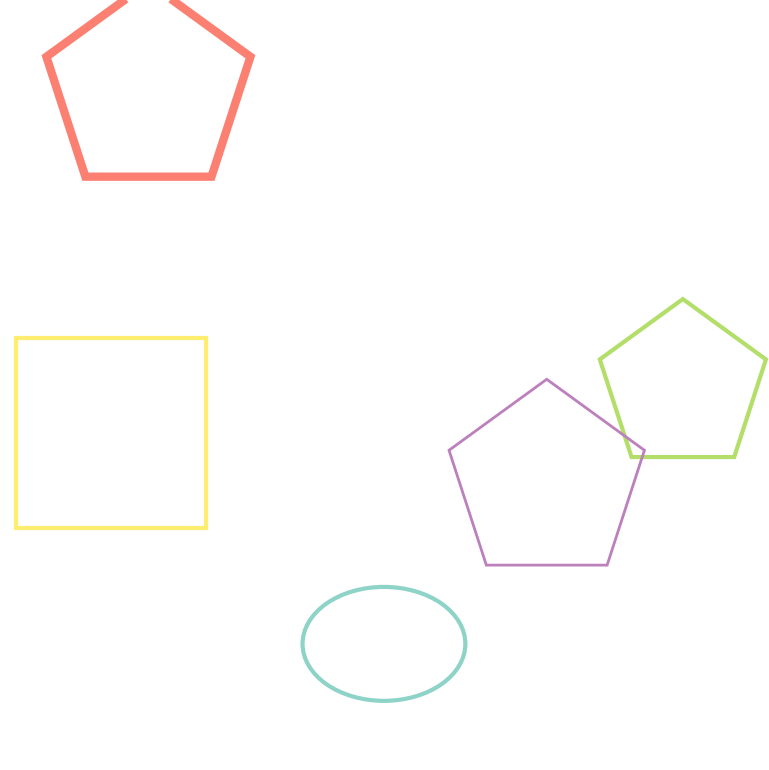[{"shape": "oval", "thickness": 1.5, "radius": 0.53, "center": [0.499, 0.164]}, {"shape": "pentagon", "thickness": 3, "radius": 0.7, "center": [0.193, 0.883]}, {"shape": "pentagon", "thickness": 1.5, "radius": 0.57, "center": [0.887, 0.498]}, {"shape": "pentagon", "thickness": 1, "radius": 0.67, "center": [0.71, 0.374]}, {"shape": "square", "thickness": 1.5, "radius": 0.62, "center": [0.144, 0.438]}]